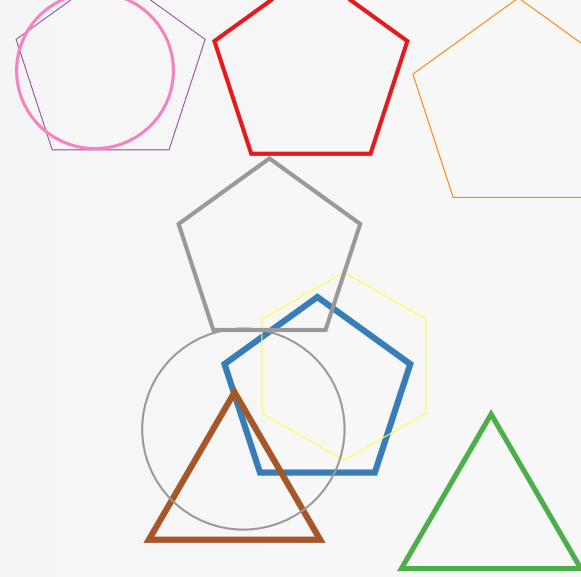[{"shape": "pentagon", "thickness": 2, "radius": 0.87, "center": [0.535, 0.874]}, {"shape": "pentagon", "thickness": 3, "radius": 0.84, "center": [0.546, 0.317]}, {"shape": "triangle", "thickness": 2.5, "radius": 0.89, "center": [0.845, 0.104]}, {"shape": "pentagon", "thickness": 0.5, "radius": 0.85, "center": [0.19, 0.878]}, {"shape": "pentagon", "thickness": 0.5, "radius": 0.95, "center": [0.892, 0.812]}, {"shape": "hexagon", "thickness": 0.5, "radius": 0.81, "center": [0.592, 0.365]}, {"shape": "triangle", "thickness": 3, "radius": 0.85, "center": [0.404, 0.15]}, {"shape": "circle", "thickness": 1.5, "radius": 0.67, "center": [0.163, 0.877]}, {"shape": "pentagon", "thickness": 2, "radius": 0.82, "center": [0.464, 0.561]}, {"shape": "circle", "thickness": 1, "radius": 0.87, "center": [0.419, 0.256]}]